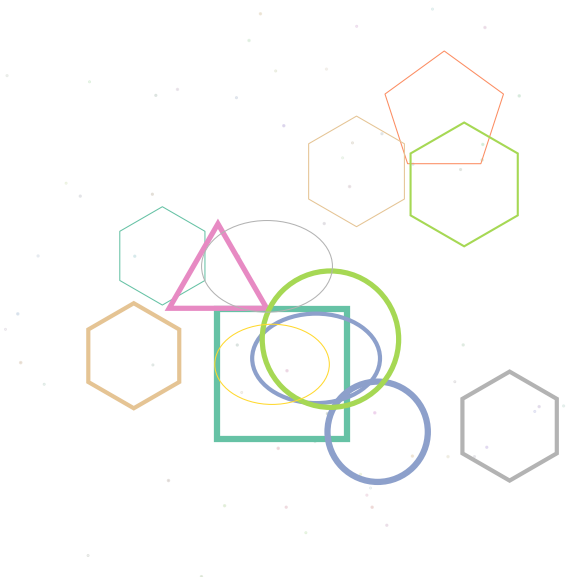[{"shape": "hexagon", "thickness": 0.5, "radius": 0.43, "center": [0.281, 0.556]}, {"shape": "square", "thickness": 3, "radius": 0.56, "center": [0.489, 0.352]}, {"shape": "pentagon", "thickness": 0.5, "radius": 0.54, "center": [0.769, 0.803]}, {"shape": "oval", "thickness": 2, "radius": 0.55, "center": [0.547, 0.379]}, {"shape": "circle", "thickness": 3, "radius": 0.43, "center": [0.654, 0.251]}, {"shape": "triangle", "thickness": 2.5, "radius": 0.49, "center": [0.377, 0.514]}, {"shape": "circle", "thickness": 2.5, "radius": 0.59, "center": [0.572, 0.412]}, {"shape": "hexagon", "thickness": 1, "radius": 0.54, "center": [0.804, 0.68]}, {"shape": "oval", "thickness": 0.5, "radius": 0.5, "center": [0.471, 0.368]}, {"shape": "hexagon", "thickness": 2, "radius": 0.45, "center": [0.232, 0.383]}, {"shape": "hexagon", "thickness": 0.5, "radius": 0.48, "center": [0.617, 0.702]}, {"shape": "hexagon", "thickness": 2, "radius": 0.47, "center": [0.882, 0.261]}, {"shape": "oval", "thickness": 0.5, "radius": 0.57, "center": [0.462, 0.538]}]